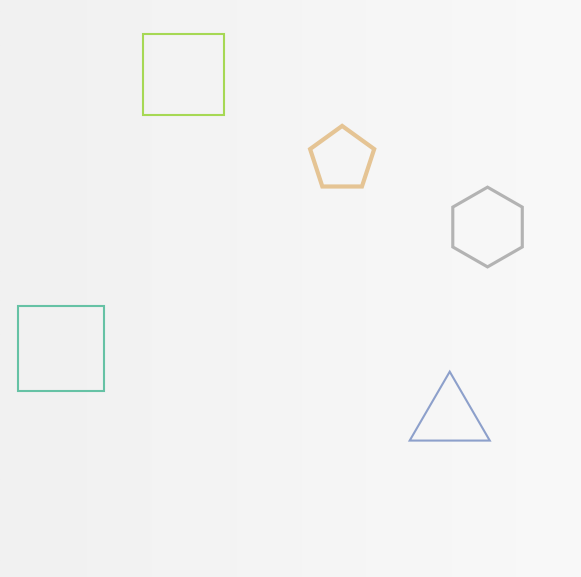[{"shape": "square", "thickness": 1, "radius": 0.37, "center": [0.105, 0.396]}, {"shape": "triangle", "thickness": 1, "radius": 0.4, "center": [0.774, 0.276]}, {"shape": "square", "thickness": 1, "radius": 0.35, "center": [0.316, 0.87]}, {"shape": "pentagon", "thickness": 2, "radius": 0.29, "center": [0.589, 0.723]}, {"shape": "hexagon", "thickness": 1.5, "radius": 0.35, "center": [0.839, 0.606]}]